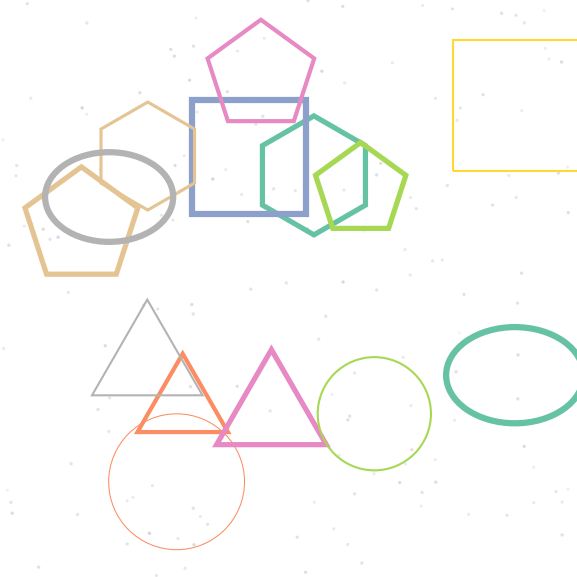[{"shape": "hexagon", "thickness": 2.5, "radius": 0.51, "center": [0.544, 0.695]}, {"shape": "oval", "thickness": 3, "radius": 0.59, "center": [0.891, 0.349]}, {"shape": "triangle", "thickness": 2, "radius": 0.45, "center": [0.316, 0.296]}, {"shape": "circle", "thickness": 0.5, "radius": 0.59, "center": [0.306, 0.165]}, {"shape": "square", "thickness": 3, "radius": 0.49, "center": [0.431, 0.727]}, {"shape": "triangle", "thickness": 2.5, "radius": 0.55, "center": [0.47, 0.284]}, {"shape": "pentagon", "thickness": 2, "radius": 0.49, "center": [0.452, 0.868]}, {"shape": "circle", "thickness": 1, "radius": 0.49, "center": [0.648, 0.283]}, {"shape": "pentagon", "thickness": 2.5, "radius": 0.41, "center": [0.625, 0.67]}, {"shape": "square", "thickness": 1, "radius": 0.57, "center": [0.899, 0.816]}, {"shape": "hexagon", "thickness": 1.5, "radius": 0.47, "center": [0.256, 0.729]}, {"shape": "pentagon", "thickness": 2.5, "radius": 0.51, "center": [0.141, 0.607]}, {"shape": "oval", "thickness": 3, "radius": 0.55, "center": [0.189, 0.658]}, {"shape": "triangle", "thickness": 1, "radius": 0.55, "center": [0.255, 0.37]}]